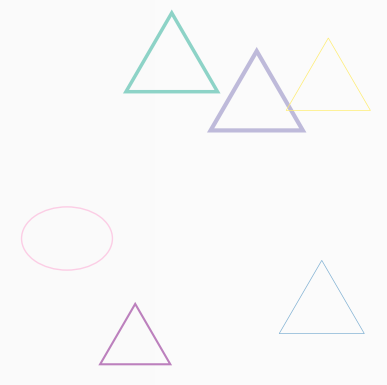[{"shape": "triangle", "thickness": 2.5, "radius": 0.68, "center": [0.443, 0.83]}, {"shape": "triangle", "thickness": 3, "radius": 0.69, "center": [0.662, 0.73]}, {"shape": "triangle", "thickness": 0.5, "radius": 0.63, "center": [0.83, 0.197]}, {"shape": "oval", "thickness": 1, "radius": 0.59, "center": [0.173, 0.381]}, {"shape": "triangle", "thickness": 1.5, "radius": 0.52, "center": [0.349, 0.106]}, {"shape": "triangle", "thickness": 0.5, "radius": 0.63, "center": [0.847, 0.776]}]